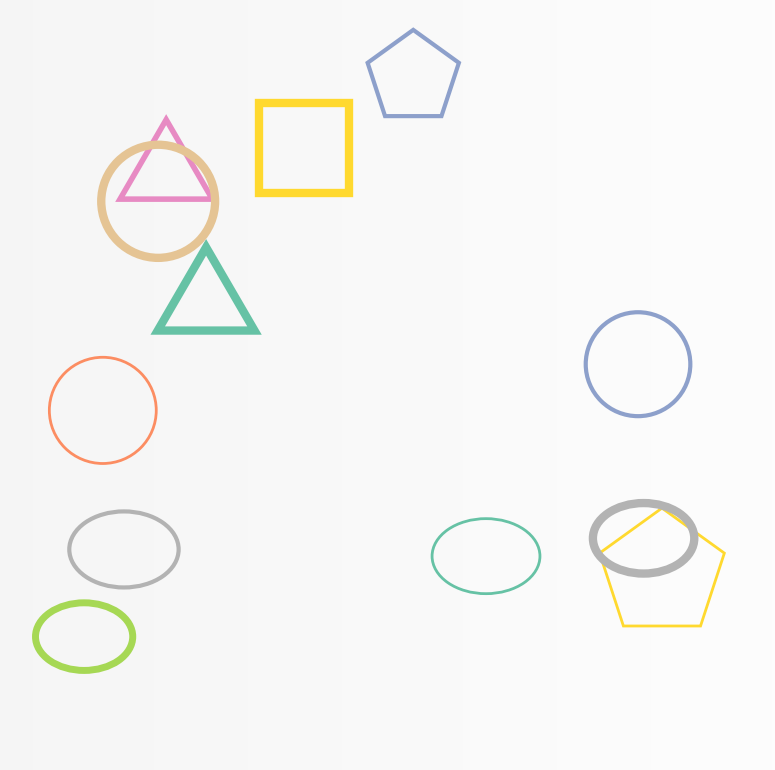[{"shape": "triangle", "thickness": 3, "radius": 0.36, "center": [0.266, 0.607]}, {"shape": "oval", "thickness": 1, "radius": 0.35, "center": [0.627, 0.278]}, {"shape": "circle", "thickness": 1, "radius": 0.34, "center": [0.133, 0.467]}, {"shape": "circle", "thickness": 1.5, "radius": 0.34, "center": [0.823, 0.527]}, {"shape": "pentagon", "thickness": 1.5, "radius": 0.31, "center": [0.533, 0.899]}, {"shape": "triangle", "thickness": 2, "radius": 0.34, "center": [0.214, 0.776]}, {"shape": "oval", "thickness": 2.5, "radius": 0.31, "center": [0.109, 0.173]}, {"shape": "pentagon", "thickness": 1, "radius": 0.42, "center": [0.854, 0.255]}, {"shape": "square", "thickness": 3, "radius": 0.29, "center": [0.392, 0.808]}, {"shape": "circle", "thickness": 3, "radius": 0.37, "center": [0.204, 0.739]}, {"shape": "oval", "thickness": 3, "radius": 0.33, "center": [0.83, 0.301]}, {"shape": "oval", "thickness": 1.5, "radius": 0.35, "center": [0.16, 0.286]}]